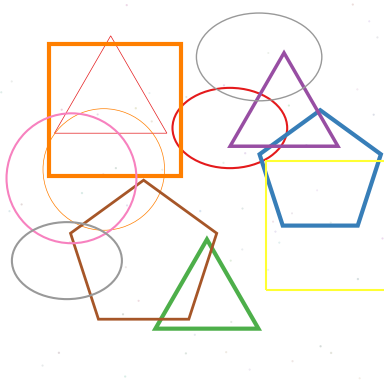[{"shape": "triangle", "thickness": 0.5, "radius": 0.84, "center": [0.287, 0.738]}, {"shape": "oval", "thickness": 1.5, "radius": 0.74, "center": [0.597, 0.668]}, {"shape": "pentagon", "thickness": 3, "radius": 0.83, "center": [0.832, 0.548]}, {"shape": "triangle", "thickness": 3, "radius": 0.77, "center": [0.537, 0.224]}, {"shape": "triangle", "thickness": 2.5, "radius": 0.81, "center": [0.738, 0.701]}, {"shape": "square", "thickness": 3, "radius": 0.86, "center": [0.298, 0.714]}, {"shape": "circle", "thickness": 0.5, "radius": 0.79, "center": [0.27, 0.56]}, {"shape": "square", "thickness": 1.5, "radius": 0.84, "center": [0.858, 0.415]}, {"shape": "pentagon", "thickness": 2, "radius": 1.0, "center": [0.373, 0.332]}, {"shape": "circle", "thickness": 1.5, "radius": 0.84, "center": [0.186, 0.537]}, {"shape": "oval", "thickness": 1, "radius": 0.81, "center": [0.673, 0.852]}, {"shape": "oval", "thickness": 1.5, "radius": 0.71, "center": [0.174, 0.323]}]